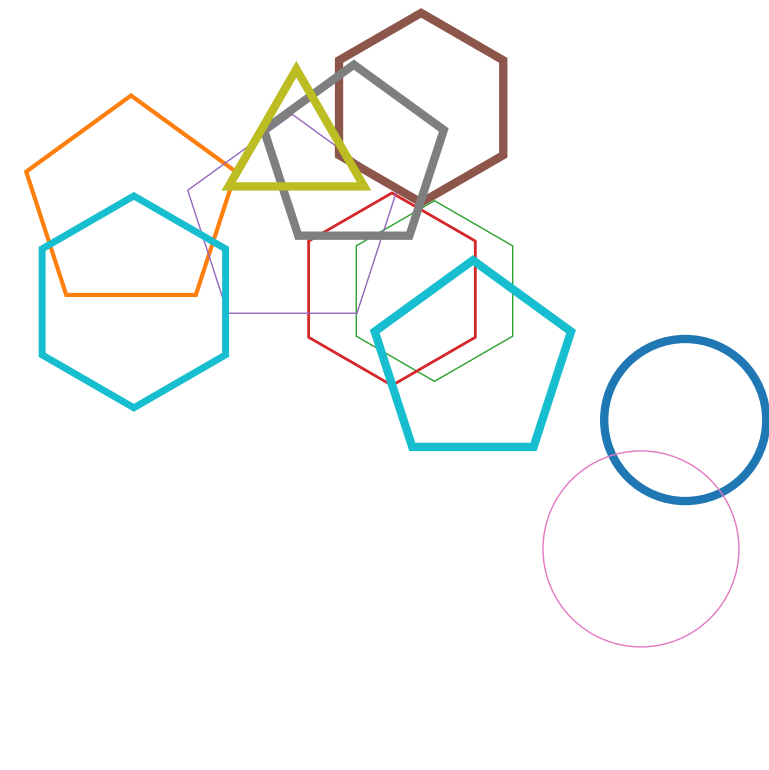[{"shape": "circle", "thickness": 3, "radius": 0.53, "center": [0.89, 0.455]}, {"shape": "pentagon", "thickness": 1.5, "radius": 0.72, "center": [0.17, 0.733]}, {"shape": "hexagon", "thickness": 0.5, "radius": 0.59, "center": [0.564, 0.622]}, {"shape": "hexagon", "thickness": 1, "radius": 0.62, "center": [0.509, 0.624]}, {"shape": "pentagon", "thickness": 0.5, "radius": 0.71, "center": [0.38, 0.709]}, {"shape": "hexagon", "thickness": 3, "radius": 0.62, "center": [0.547, 0.86]}, {"shape": "circle", "thickness": 0.5, "radius": 0.64, "center": [0.832, 0.287]}, {"shape": "pentagon", "thickness": 3, "radius": 0.61, "center": [0.46, 0.793]}, {"shape": "triangle", "thickness": 3, "radius": 0.51, "center": [0.385, 0.809]}, {"shape": "pentagon", "thickness": 3, "radius": 0.67, "center": [0.614, 0.528]}, {"shape": "hexagon", "thickness": 2.5, "radius": 0.69, "center": [0.174, 0.608]}]